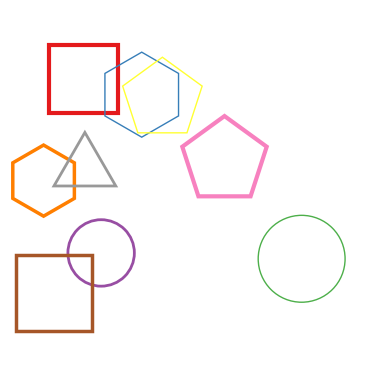[{"shape": "square", "thickness": 3, "radius": 0.44, "center": [0.217, 0.795]}, {"shape": "hexagon", "thickness": 1, "radius": 0.55, "center": [0.368, 0.754]}, {"shape": "circle", "thickness": 1, "radius": 0.56, "center": [0.783, 0.328]}, {"shape": "circle", "thickness": 2, "radius": 0.43, "center": [0.263, 0.343]}, {"shape": "hexagon", "thickness": 2.5, "radius": 0.46, "center": [0.113, 0.531]}, {"shape": "pentagon", "thickness": 1, "radius": 0.54, "center": [0.422, 0.743]}, {"shape": "square", "thickness": 2.5, "radius": 0.49, "center": [0.14, 0.239]}, {"shape": "pentagon", "thickness": 3, "radius": 0.58, "center": [0.583, 0.583]}, {"shape": "triangle", "thickness": 2, "radius": 0.46, "center": [0.22, 0.563]}]